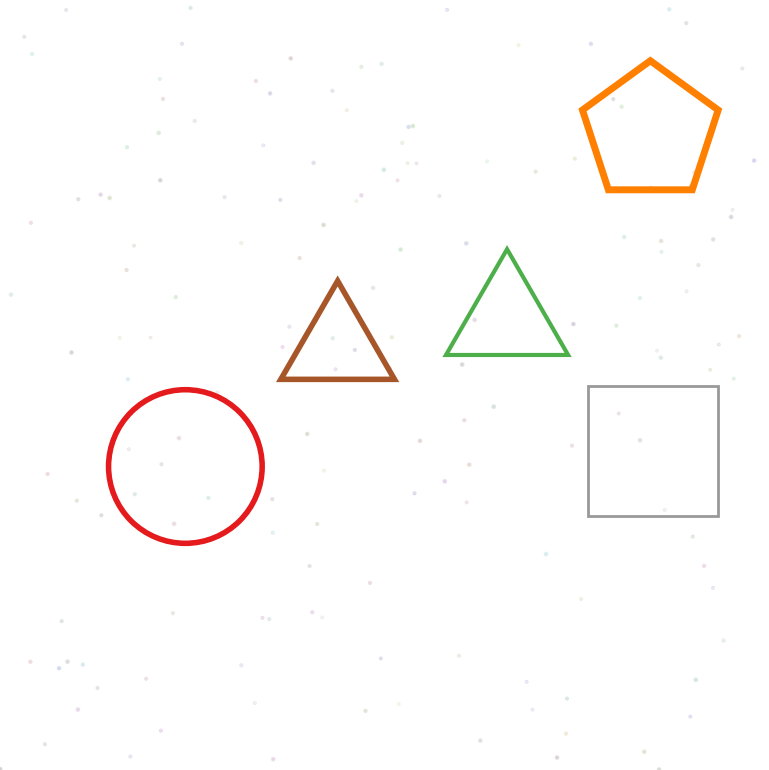[{"shape": "circle", "thickness": 2, "radius": 0.5, "center": [0.241, 0.394]}, {"shape": "triangle", "thickness": 1.5, "radius": 0.46, "center": [0.659, 0.585]}, {"shape": "pentagon", "thickness": 2.5, "radius": 0.46, "center": [0.845, 0.828]}, {"shape": "triangle", "thickness": 2, "radius": 0.43, "center": [0.439, 0.55]}, {"shape": "square", "thickness": 1, "radius": 0.42, "center": [0.848, 0.415]}]